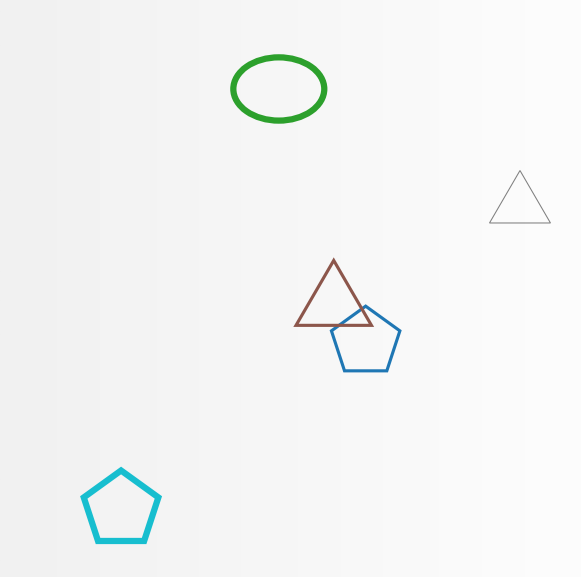[{"shape": "pentagon", "thickness": 1.5, "radius": 0.31, "center": [0.629, 0.407]}, {"shape": "oval", "thickness": 3, "radius": 0.39, "center": [0.48, 0.845]}, {"shape": "triangle", "thickness": 1.5, "radius": 0.37, "center": [0.574, 0.473]}, {"shape": "triangle", "thickness": 0.5, "radius": 0.3, "center": [0.895, 0.643]}, {"shape": "pentagon", "thickness": 3, "radius": 0.34, "center": [0.208, 0.117]}]